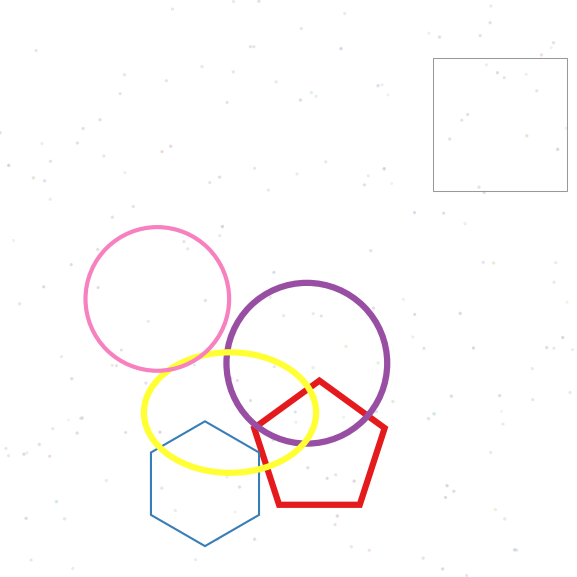[{"shape": "pentagon", "thickness": 3, "radius": 0.59, "center": [0.553, 0.221]}, {"shape": "hexagon", "thickness": 1, "radius": 0.54, "center": [0.355, 0.162]}, {"shape": "circle", "thickness": 3, "radius": 0.7, "center": [0.531, 0.37]}, {"shape": "oval", "thickness": 3, "radius": 0.75, "center": [0.398, 0.285]}, {"shape": "circle", "thickness": 2, "radius": 0.62, "center": [0.272, 0.481]}, {"shape": "square", "thickness": 0.5, "radius": 0.58, "center": [0.866, 0.783]}]